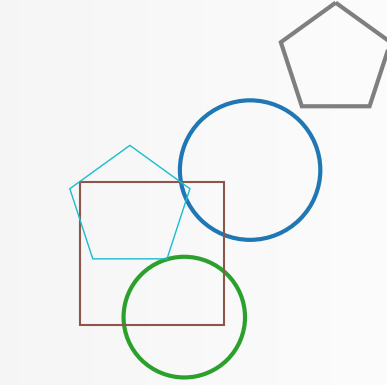[{"shape": "circle", "thickness": 3, "radius": 0.91, "center": [0.645, 0.558]}, {"shape": "circle", "thickness": 3, "radius": 0.78, "center": [0.476, 0.176]}, {"shape": "square", "thickness": 1.5, "radius": 0.93, "center": [0.393, 0.342]}, {"shape": "pentagon", "thickness": 3, "radius": 0.74, "center": [0.866, 0.844]}, {"shape": "pentagon", "thickness": 1, "radius": 0.81, "center": [0.335, 0.459]}]